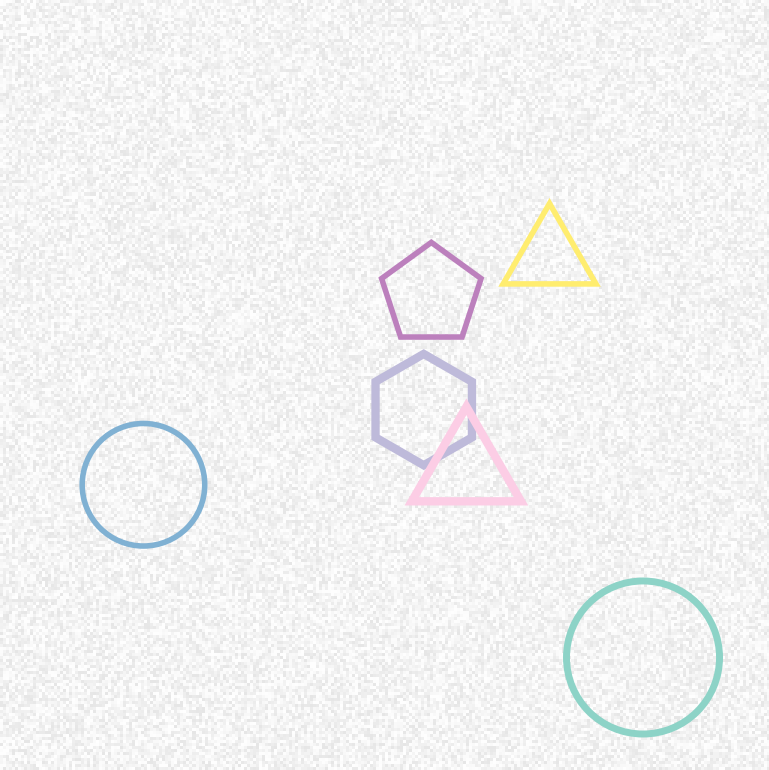[{"shape": "circle", "thickness": 2.5, "radius": 0.5, "center": [0.835, 0.146]}, {"shape": "hexagon", "thickness": 3, "radius": 0.36, "center": [0.55, 0.468]}, {"shape": "circle", "thickness": 2, "radius": 0.4, "center": [0.186, 0.37]}, {"shape": "triangle", "thickness": 3, "radius": 0.41, "center": [0.606, 0.39]}, {"shape": "pentagon", "thickness": 2, "radius": 0.34, "center": [0.56, 0.617]}, {"shape": "triangle", "thickness": 2, "radius": 0.35, "center": [0.714, 0.666]}]